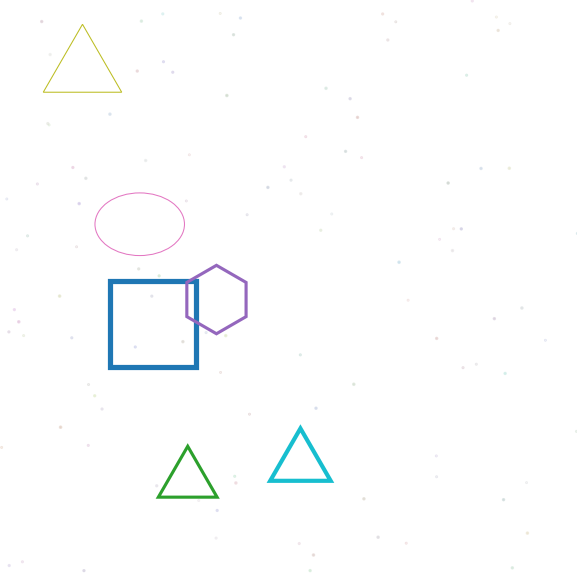[{"shape": "square", "thickness": 2.5, "radius": 0.37, "center": [0.265, 0.439]}, {"shape": "triangle", "thickness": 1.5, "radius": 0.29, "center": [0.325, 0.168]}, {"shape": "hexagon", "thickness": 1.5, "radius": 0.3, "center": [0.375, 0.48]}, {"shape": "oval", "thickness": 0.5, "radius": 0.39, "center": [0.242, 0.611]}, {"shape": "triangle", "thickness": 0.5, "radius": 0.39, "center": [0.143, 0.879]}, {"shape": "triangle", "thickness": 2, "radius": 0.3, "center": [0.52, 0.197]}]